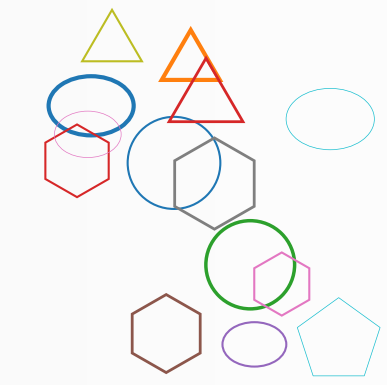[{"shape": "circle", "thickness": 1.5, "radius": 0.6, "center": [0.449, 0.577]}, {"shape": "oval", "thickness": 3, "radius": 0.55, "center": [0.235, 0.725]}, {"shape": "triangle", "thickness": 3, "radius": 0.43, "center": [0.492, 0.836]}, {"shape": "circle", "thickness": 2.5, "radius": 0.57, "center": [0.646, 0.312]}, {"shape": "hexagon", "thickness": 1.5, "radius": 0.47, "center": [0.199, 0.582]}, {"shape": "triangle", "thickness": 2, "radius": 0.55, "center": [0.532, 0.739]}, {"shape": "oval", "thickness": 1.5, "radius": 0.41, "center": [0.656, 0.105]}, {"shape": "hexagon", "thickness": 2, "radius": 0.51, "center": [0.429, 0.134]}, {"shape": "hexagon", "thickness": 1.5, "radius": 0.41, "center": [0.727, 0.262]}, {"shape": "oval", "thickness": 0.5, "radius": 0.43, "center": [0.227, 0.651]}, {"shape": "hexagon", "thickness": 2, "radius": 0.59, "center": [0.553, 0.523]}, {"shape": "triangle", "thickness": 1.5, "radius": 0.45, "center": [0.289, 0.885]}, {"shape": "oval", "thickness": 0.5, "radius": 0.57, "center": [0.852, 0.691]}, {"shape": "pentagon", "thickness": 0.5, "radius": 0.56, "center": [0.874, 0.115]}]